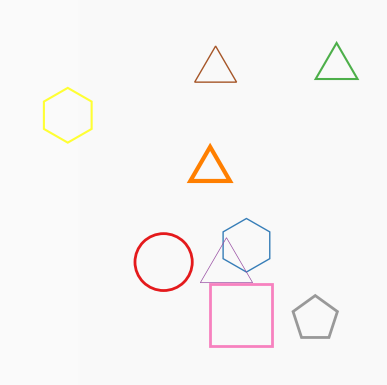[{"shape": "circle", "thickness": 2, "radius": 0.37, "center": [0.422, 0.319]}, {"shape": "hexagon", "thickness": 1, "radius": 0.35, "center": [0.636, 0.363]}, {"shape": "triangle", "thickness": 1.5, "radius": 0.31, "center": [0.869, 0.826]}, {"shape": "triangle", "thickness": 0.5, "radius": 0.39, "center": [0.584, 0.305]}, {"shape": "triangle", "thickness": 3, "radius": 0.3, "center": [0.542, 0.559]}, {"shape": "hexagon", "thickness": 1.5, "radius": 0.36, "center": [0.175, 0.701]}, {"shape": "triangle", "thickness": 1, "radius": 0.31, "center": [0.556, 0.818]}, {"shape": "square", "thickness": 2, "radius": 0.4, "center": [0.623, 0.182]}, {"shape": "pentagon", "thickness": 2, "radius": 0.3, "center": [0.814, 0.172]}]